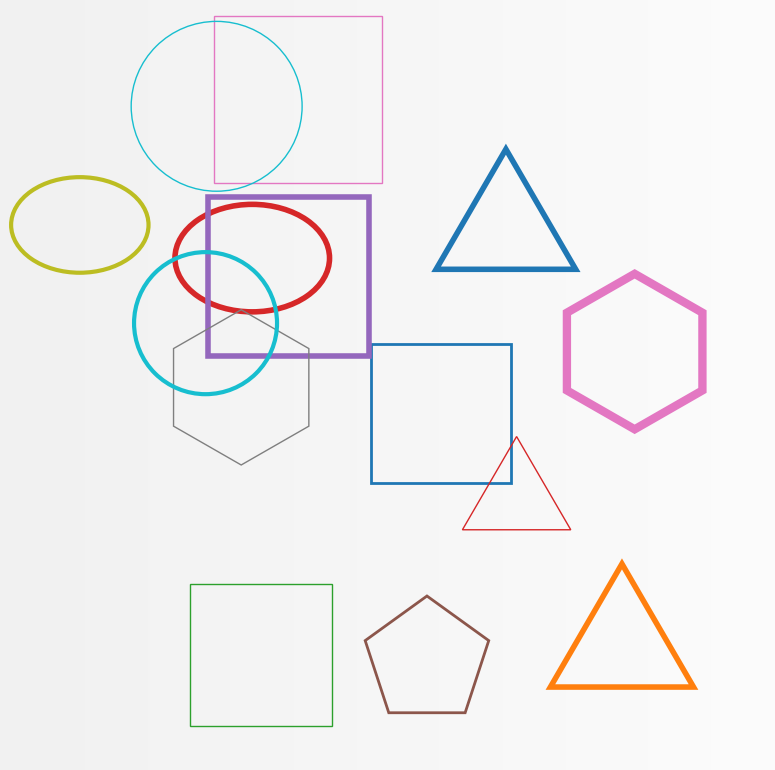[{"shape": "square", "thickness": 1, "radius": 0.45, "center": [0.569, 0.463]}, {"shape": "triangle", "thickness": 2, "radius": 0.52, "center": [0.653, 0.702]}, {"shape": "triangle", "thickness": 2, "radius": 0.53, "center": [0.803, 0.161]}, {"shape": "square", "thickness": 0.5, "radius": 0.46, "center": [0.337, 0.15]}, {"shape": "triangle", "thickness": 0.5, "radius": 0.4, "center": [0.667, 0.352]}, {"shape": "oval", "thickness": 2, "radius": 0.5, "center": [0.325, 0.665]}, {"shape": "square", "thickness": 2, "radius": 0.52, "center": [0.372, 0.641]}, {"shape": "pentagon", "thickness": 1, "radius": 0.42, "center": [0.551, 0.142]}, {"shape": "hexagon", "thickness": 3, "radius": 0.5, "center": [0.819, 0.543]}, {"shape": "square", "thickness": 0.5, "radius": 0.54, "center": [0.385, 0.871]}, {"shape": "hexagon", "thickness": 0.5, "radius": 0.5, "center": [0.311, 0.497]}, {"shape": "oval", "thickness": 1.5, "radius": 0.44, "center": [0.103, 0.708]}, {"shape": "circle", "thickness": 0.5, "radius": 0.55, "center": [0.28, 0.862]}, {"shape": "circle", "thickness": 1.5, "radius": 0.46, "center": [0.265, 0.58]}]